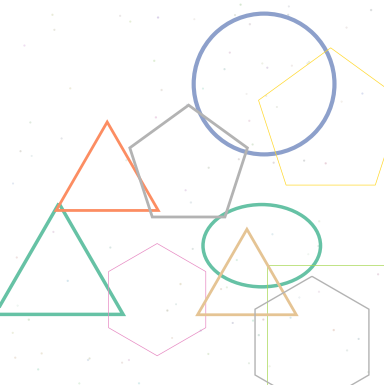[{"shape": "oval", "thickness": 2.5, "radius": 0.76, "center": [0.68, 0.362]}, {"shape": "triangle", "thickness": 2.5, "radius": 0.96, "center": [0.153, 0.279]}, {"shape": "triangle", "thickness": 2, "radius": 0.77, "center": [0.278, 0.53]}, {"shape": "circle", "thickness": 3, "radius": 0.91, "center": [0.686, 0.782]}, {"shape": "hexagon", "thickness": 0.5, "radius": 0.73, "center": [0.408, 0.222]}, {"shape": "square", "thickness": 0.5, "radius": 0.93, "center": [0.881, 0.125]}, {"shape": "pentagon", "thickness": 0.5, "radius": 0.99, "center": [0.859, 0.679]}, {"shape": "triangle", "thickness": 2, "radius": 0.74, "center": [0.641, 0.256]}, {"shape": "pentagon", "thickness": 2, "radius": 0.8, "center": [0.49, 0.566]}, {"shape": "hexagon", "thickness": 1, "radius": 0.85, "center": [0.81, 0.111]}]